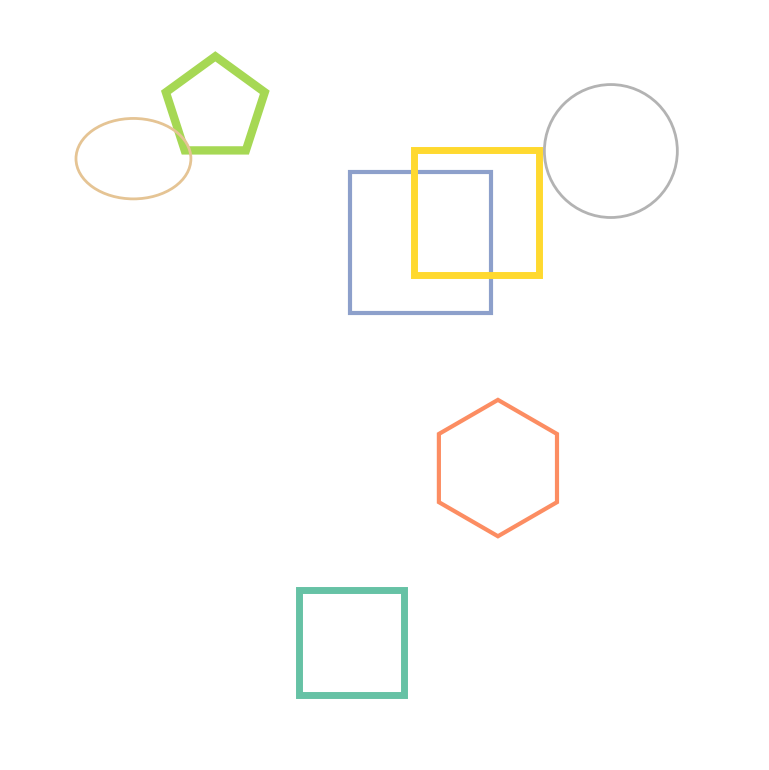[{"shape": "square", "thickness": 2.5, "radius": 0.34, "center": [0.457, 0.166]}, {"shape": "hexagon", "thickness": 1.5, "radius": 0.44, "center": [0.647, 0.392]}, {"shape": "square", "thickness": 1.5, "radius": 0.46, "center": [0.546, 0.685]}, {"shape": "pentagon", "thickness": 3, "radius": 0.34, "center": [0.28, 0.859]}, {"shape": "square", "thickness": 2.5, "radius": 0.41, "center": [0.619, 0.724]}, {"shape": "oval", "thickness": 1, "radius": 0.37, "center": [0.173, 0.794]}, {"shape": "circle", "thickness": 1, "radius": 0.43, "center": [0.793, 0.804]}]